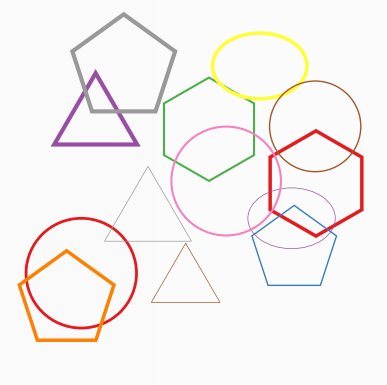[{"shape": "circle", "thickness": 2, "radius": 0.71, "center": [0.21, 0.29]}, {"shape": "hexagon", "thickness": 2.5, "radius": 0.68, "center": [0.815, 0.523]}, {"shape": "pentagon", "thickness": 1, "radius": 0.57, "center": [0.759, 0.352]}, {"shape": "hexagon", "thickness": 1.5, "radius": 0.67, "center": [0.539, 0.664]}, {"shape": "oval", "thickness": 0.5, "radius": 0.56, "center": [0.752, 0.433]}, {"shape": "triangle", "thickness": 3, "radius": 0.62, "center": [0.247, 0.686]}, {"shape": "pentagon", "thickness": 2.5, "radius": 0.64, "center": [0.172, 0.22]}, {"shape": "oval", "thickness": 2.5, "radius": 0.61, "center": [0.67, 0.829]}, {"shape": "triangle", "thickness": 0.5, "radius": 0.51, "center": [0.479, 0.266]}, {"shape": "circle", "thickness": 1, "radius": 0.59, "center": [0.813, 0.672]}, {"shape": "circle", "thickness": 1.5, "radius": 0.71, "center": [0.584, 0.53]}, {"shape": "triangle", "thickness": 0.5, "radius": 0.65, "center": [0.382, 0.438]}, {"shape": "pentagon", "thickness": 3, "radius": 0.7, "center": [0.319, 0.823]}]